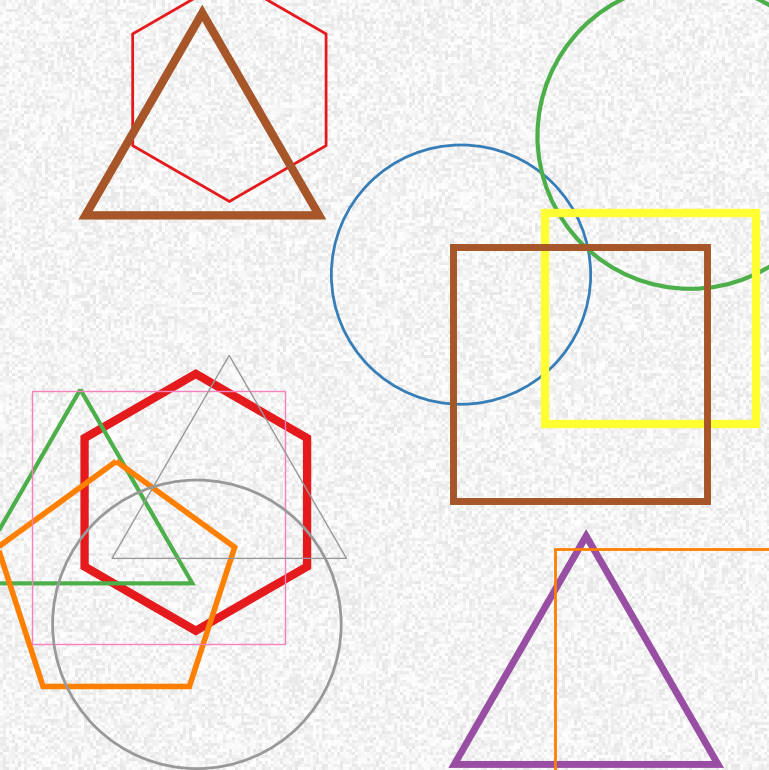[{"shape": "hexagon", "thickness": 1, "radius": 0.73, "center": [0.298, 0.883]}, {"shape": "hexagon", "thickness": 3, "radius": 0.83, "center": [0.254, 0.348]}, {"shape": "circle", "thickness": 1, "radius": 0.84, "center": [0.599, 0.643]}, {"shape": "circle", "thickness": 1.5, "radius": 0.99, "center": [0.897, 0.823]}, {"shape": "triangle", "thickness": 1.5, "radius": 0.84, "center": [0.104, 0.326]}, {"shape": "triangle", "thickness": 2.5, "radius": 0.99, "center": [0.761, 0.106]}, {"shape": "square", "thickness": 1, "radius": 0.79, "center": [0.878, 0.128]}, {"shape": "pentagon", "thickness": 2, "radius": 0.81, "center": [0.151, 0.239]}, {"shape": "square", "thickness": 3, "radius": 0.69, "center": [0.845, 0.586]}, {"shape": "square", "thickness": 2.5, "radius": 0.82, "center": [0.753, 0.515]}, {"shape": "triangle", "thickness": 3, "radius": 0.88, "center": [0.263, 0.808]}, {"shape": "square", "thickness": 0.5, "radius": 0.82, "center": [0.205, 0.328]}, {"shape": "triangle", "thickness": 0.5, "radius": 0.88, "center": [0.298, 0.363]}, {"shape": "circle", "thickness": 1, "radius": 0.94, "center": [0.256, 0.189]}]